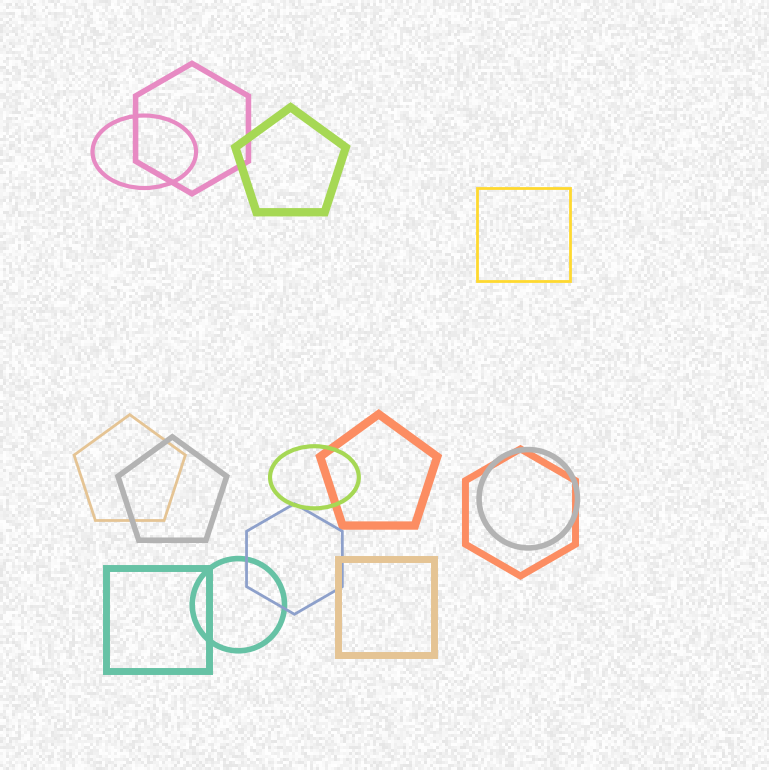[{"shape": "square", "thickness": 2.5, "radius": 0.33, "center": [0.205, 0.196]}, {"shape": "circle", "thickness": 2, "radius": 0.3, "center": [0.31, 0.215]}, {"shape": "hexagon", "thickness": 2.5, "radius": 0.41, "center": [0.676, 0.335]}, {"shape": "pentagon", "thickness": 3, "radius": 0.4, "center": [0.492, 0.382]}, {"shape": "hexagon", "thickness": 1, "radius": 0.36, "center": [0.382, 0.274]}, {"shape": "hexagon", "thickness": 2, "radius": 0.42, "center": [0.249, 0.833]}, {"shape": "oval", "thickness": 1.5, "radius": 0.34, "center": [0.187, 0.803]}, {"shape": "pentagon", "thickness": 3, "radius": 0.38, "center": [0.377, 0.785]}, {"shape": "oval", "thickness": 1.5, "radius": 0.29, "center": [0.408, 0.38]}, {"shape": "square", "thickness": 1, "radius": 0.3, "center": [0.68, 0.695]}, {"shape": "square", "thickness": 2.5, "radius": 0.31, "center": [0.502, 0.212]}, {"shape": "pentagon", "thickness": 1, "radius": 0.38, "center": [0.168, 0.386]}, {"shape": "circle", "thickness": 2, "radius": 0.32, "center": [0.686, 0.352]}, {"shape": "pentagon", "thickness": 2, "radius": 0.37, "center": [0.224, 0.358]}]